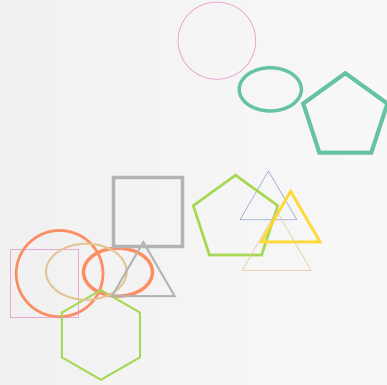[{"shape": "oval", "thickness": 2.5, "radius": 0.4, "center": [0.698, 0.768]}, {"shape": "pentagon", "thickness": 3, "radius": 0.57, "center": [0.891, 0.696]}, {"shape": "oval", "thickness": 2.5, "radius": 0.44, "center": [0.304, 0.293]}, {"shape": "circle", "thickness": 2, "radius": 0.56, "center": [0.154, 0.289]}, {"shape": "triangle", "thickness": 0.5, "radius": 0.42, "center": [0.693, 0.472]}, {"shape": "circle", "thickness": 0.5, "radius": 0.5, "center": [0.56, 0.894]}, {"shape": "square", "thickness": 0.5, "radius": 0.44, "center": [0.113, 0.265]}, {"shape": "hexagon", "thickness": 1.5, "radius": 0.58, "center": [0.26, 0.13]}, {"shape": "pentagon", "thickness": 2, "radius": 0.57, "center": [0.608, 0.43]}, {"shape": "triangle", "thickness": 2, "radius": 0.44, "center": [0.75, 0.415]}, {"shape": "oval", "thickness": 1.5, "radius": 0.52, "center": [0.223, 0.294]}, {"shape": "triangle", "thickness": 0.5, "radius": 0.52, "center": [0.714, 0.349]}, {"shape": "triangle", "thickness": 1.5, "radius": 0.47, "center": [0.37, 0.278]}, {"shape": "square", "thickness": 2.5, "radius": 0.45, "center": [0.38, 0.451]}]